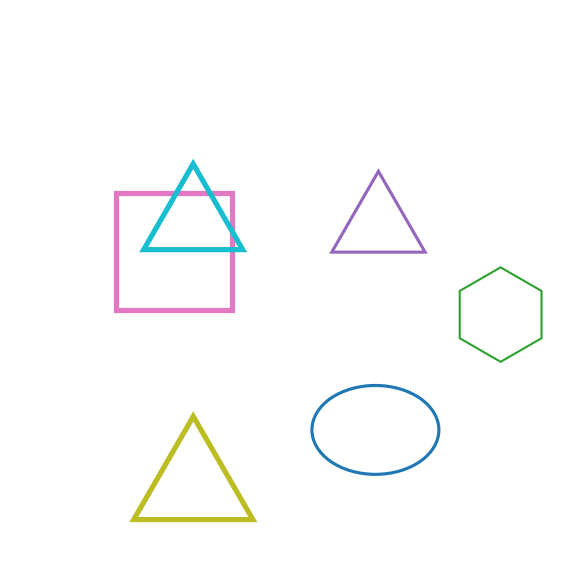[{"shape": "oval", "thickness": 1.5, "radius": 0.55, "center": [0.65, 0.255]}, {"shape": "hexagon", "thickness": 1, "radius": 0.41, "center": [0.867, 0.454]}, {"shape": "triangle", "thickness": 1.5, "radius": 0.47, "center": [0.655, 0.609]}, {"shape": "square", "thickness": 2.5, "radius": 0.51, "center": [0.301, 0.564]}, {"shape": "triangle", "thickness": 2.5, "radius": 0.6, "center": [0.335, 0.159]}, {"shape": "triangle", "thickness": 2.5, "radius": 0.5, "center": [0.335, 0.616]}]